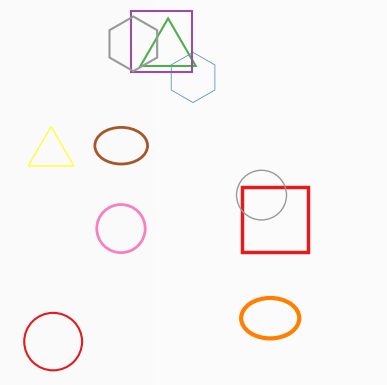[{"shape": "circle", "thickness": 1.5, "radius": 0.37, "center": [0.137, 0.113]}, {"shape": "square", "thickness": 2.5, "radius": 0.42, "center": [0.71, 0.43]}, {"shape": "hexagon", "thickness": 0.5, "radius": 0.33, "center": [0.498, 0.799]}, {"shape": "triangle", "thickness": 1.5, "radius": 0.41, "center": [0.434, 0.87]}, {"shape": "square", "thickness": 1.5, "radius": 0.39, "center": [0.416, 0.892]}, {"shape": "oval", "thickness": 3, "radius": 0.38, "center": [0.697, 0.174]}, {"shape": "triangle", "thickness": 1, "radius": 0.34, "center": [0.132, 0.603]}, {"shape": "oval", "thickness": 2, "radius": 0.34, "center": [0.313, 0.622]}, {"shape": "circle", "thickness": 2, "radius": 0.31, "center": [0.312, 0.406]}, {"shape": "circle", "thickness": 1, "radius": 0.32, "center": [0.675, 0.493]}, {"shape": "hexagon", "thickness": 1.5, "radius": 0.35, "center": [0.344, 0.886]}]